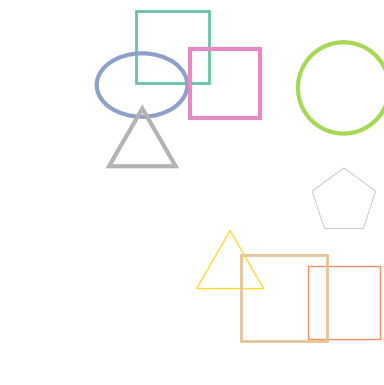[{"shape": "square", "thickness": 2, "radius": 0.47, "center": [0.449, 0.878]}, {"shape": "square", "thickness": 1, "radius": 0.47, "center": [0.893, 0.215]}, {"shape": "oval", "thickness": 3, "radius": 0.59, "center": [0.369, 0.779]}, {"shape": "square", "thickness": 3, "radius": 0.45, "center": [0.584, 0.784]}, {"shape": "circle", "thickness": 3, "radius": 0.59, "center": [0.892, 0.772]}, {"shape": "triangle", "thickness": 1, "radius": 0.5, "center": [0.598, 0.301]}, {"shape": "square", "thickness": 2, "radius": 0.56, "center": [0.738, 0.226]}, {"shape": "triangle", "thickness": 3, "radius": 0.5, "center": [0.37, 0.618]}, {"shape": "pentagon", "thickness": 0.5, "radius": 0.43, "center": [0.893, 0.477]}]